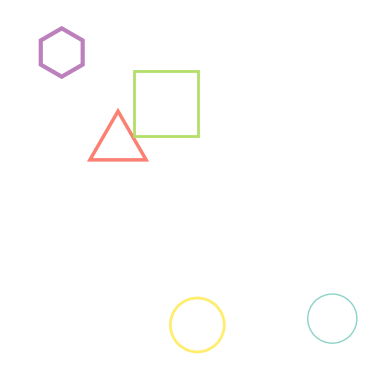[{"shape": "circle", "thickness": 1, "radius": 0.32, "center": [0.863, 0.172]}, {"shape": "triangle", "thickness": 2.5, "radius": 0.42, "center": [0.307, 0.627]}, {"shape": "square", "thickness": 2, "radius": 0.42, "center": [0.431, 0.731]}, {"shape": "hexagon", "thickness": 3, "radius": 0.31, "center": [0.16, 0.864]}, {"shape": "circle", "thickness": 2, "radius": 0.35, "center": [0.512, 0.156]}]